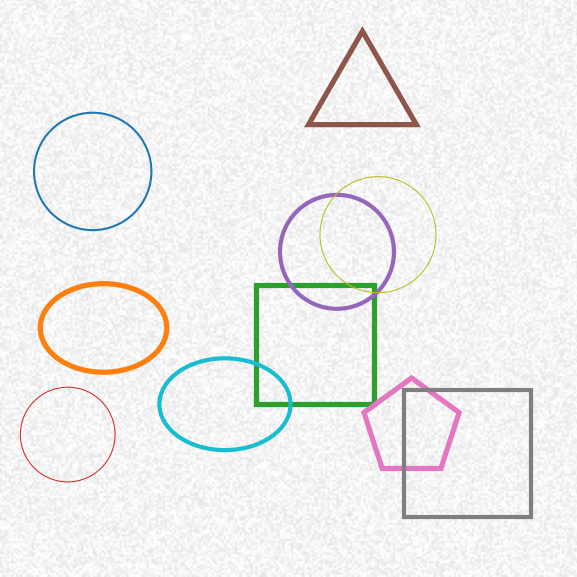[{"shape": "circle", "thickness": 1, "radius": 0.51, "center": [0.161, 0.702]}, {"shape": "oval", "thickness": 2.5, "radius": 0.55, "center": [0.179, 0.431]}, {"shape": "square", "thickness": 2.5, "radius": 0.51, "center": [0.545, 0.402]}, {"shape": "circle", "thickness": 0.5, "radius": 0.41, "center": [0.117, 0.247]}, {"shape": "circle", "thickness": 2, "radius": 0.49, "center": [0.584, 0.563]}, {"shape": "triangle", "thickness": 2.5, "radius": 0.54, "center": [0.628, 0.837]}, {"shape": "pentagon", "thickness": 2.5, "radius": 0.43, "center": [0.713, 0.258]}, {"shape": "square", "thickness": 2, "radius": 0.55, "center": [0.81, 0.214]}, {"shape": "circle", "thickness": 0.5, "radius": 0.5, "center": [0.655, 0.593]}, {"shape": "oval", "thickness": 2, "radius": 0.57, "center": [0.39, 0.299]}]